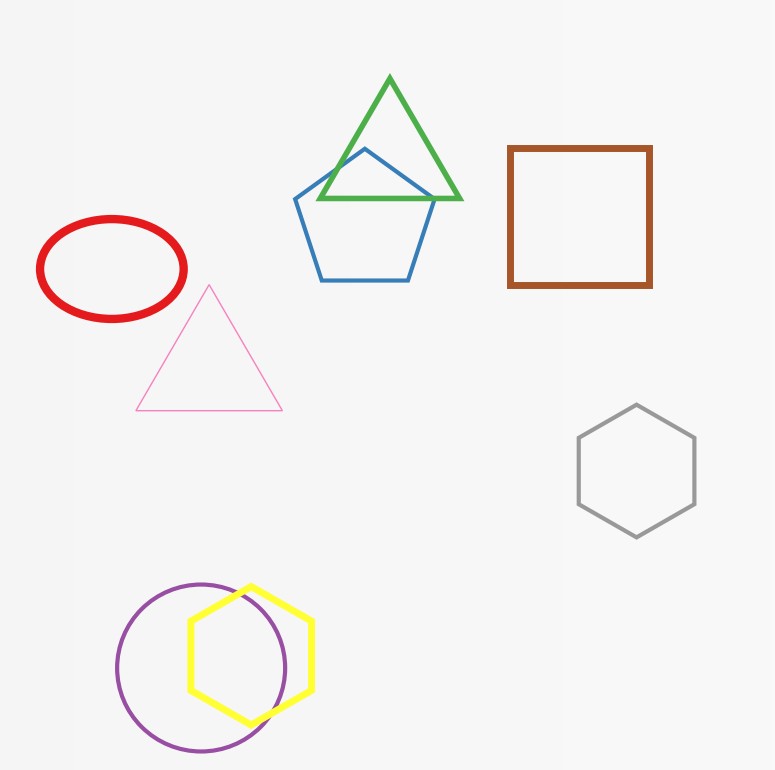[{"shape": "oval", "thickness": 3, "radius": 0.46, "center": [0.144, 0.651]}, {"shape": "pentagon", "thickness": 1.5, "radius": 0.47, "center": [0.471, 0.712]}, {"shape": "triangle", "thickness": 2, "radius": 0.52, "center": [0.503, 0.794]}, {"shape": "circle", "thickness": 1.5, "radius": 0.54, "center": [0.26, 0.132]}, {"shape": "hexagon", "thickness": 2.5, "radius": 0.45, "center": [0.324, 0.148]}, {"shape": "square", "thickness": 2.5, "radius": 0.45, "center": [0.748, 0.719]}, {"shape": "triangle", "thickness": 0.5, "radius": 0.55, "center": [0.27, 0.521]}, {"shape": "hexagon", "thickness": 1.5, "radius": 0.43, "center": [0.821, 0.388]}]